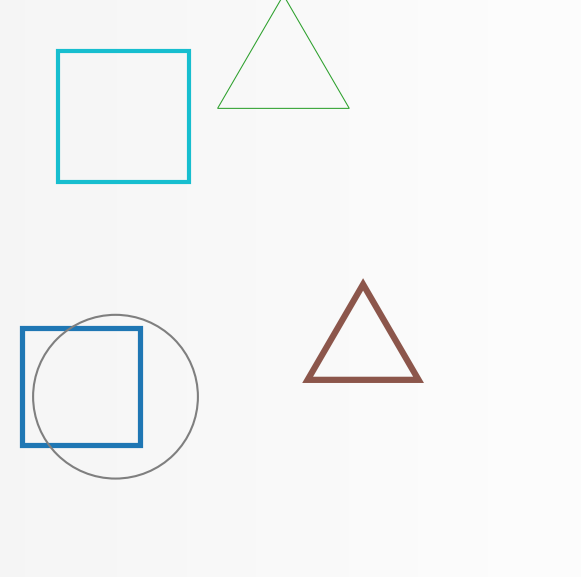[{"shape": "square", "thickness": 2.5, "radius": 0.51, "center": [0.139, 0.33]}, {"shape": "triangle", "thickness": 0.5, "radius": 0.65, "center": [0.488, 0.877]}, {"shape": "triangle", "thickness": 3, "radius": 0.55, "center": [0.625, 0.396]}, {"shape": "circle", "thickness": 1, "radius": 0.71, "center": [0.199, 0.312]}, {"shape": "square", "thickness": 2, "radius": 0.56, "center": [0.212, 0.798]}]